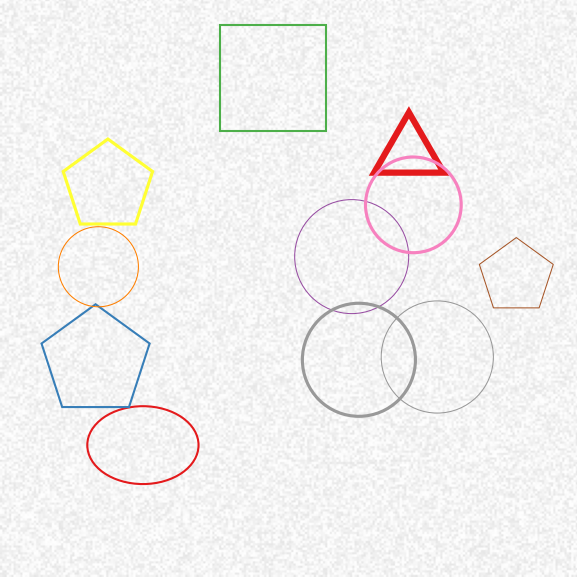[{"shape": "triangle", "thickness": 3, "radius": 0.35, "center": [0.708, 0.735]}, {"shape": "oval", "thickness": 1, "radius": 0.48, "center": [0.247, 0.228]}, {"shape": "pentagon", "thickness": 1, "radius": 0.49, "center": [0.166, 0.374]}, {"shape": "square", "thickness": 1, "radius": 0.46, "center": [0.473, 0.865]}, {"shape": "circle", "thickness": 0.5, "radius": 0.49, "center": [0.609, 0.555]}, {"shape": "circle", "thickness": 0.5, "radius": 0.35, "center": [0.17, 0.537]}, {"shape": "pentagon", "thickness": 1.5, "radius": 0.41, "center": [0.187, 0.677]}, {"shape": "pentagon", "thickness": 0.5, "radius": 0.34, "center": [0.894, 0.52]}, {"shape": "circle", "thickness": 1.5, "radius": 0.41, "center": [0.716, 0.644]}, {"shape": "circle", "thickness": 1.5, "radius": 0.49, "center": [0.621, 0.376]}, {"shape": "circle", "thickness": 0.5, "radius": 0.49, "center": [0.757, 0.381]}]